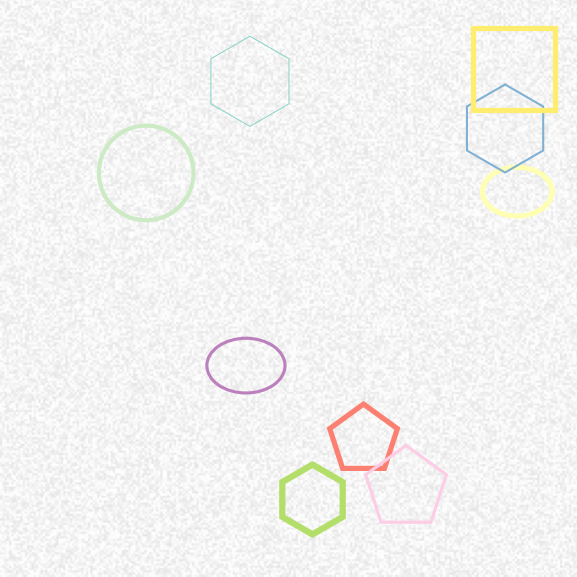[{"shape": "hexagon", "thickness": 0.5, "radius": 0.39, "center": [0.433, 0.858]}, {"shape": "oval", "thickness": 2.5, "radius": 0.3, "center": [0.896, 0.667]}, {"shape": "pentagon", "thickness": 2.5, "radius": 0.31, "center": [0.629, 0.238]}, {"shape": "hexagon", "thickness": 1, "radius": 0.38, "center": [0.875, 0.777]}, {"shape": "hexagon", "thickness": 3, "radius": 0.3, "center": [0.541, 0.134]}, {"shape": "pentagon", "thickness": 1.5, "radius": 0.37, "center": [0.703, 0.154]}, {"shape": "oval", "thickness": 1.5, "radius": 0.34, "center": [0.426, 0.366]}, {"shape": "circle", "thickness": 2, "radius": 0.41, "center": [0.253, 0.7]}, {"shape": "square", "thickness": 2.5, "radius": 0.36, "center": [0.89, 0.88]}]